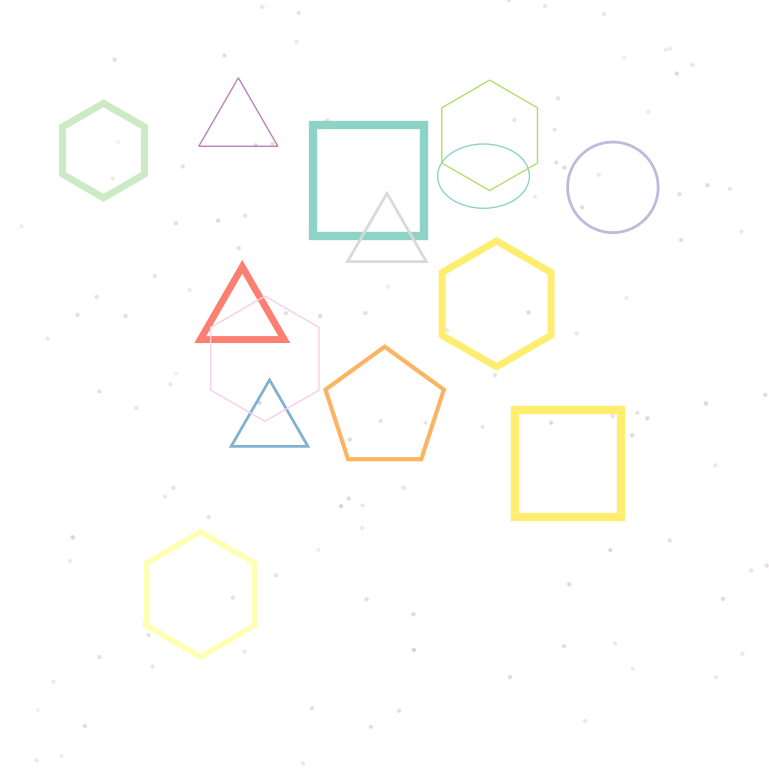[{"shape": "oval", "thickness": 0.5, "radius": 0.3, "center": [0.628, 0.771]}, {"shape": "square", "thickness": 3, "radius": 0.36, "center": [0.479, 0.766]}, {"shape": "hexagon", "thickness": 2, "radius": 0.41, "center": [0.26, 0.228]}, {"shape": "circle", "thickness": 1, "radius": 0.29, "center": [0.796, 0.757]}, {"shape": "triangle", "thickness": 2.5, "radius": 0.32, "center": [0.315, 0.59]}, {"shape": "triangle", "thickness": 1, "radius": 0.29, "center": [0.35, 0.449]}, {"shape": "pentagon", "thickness": 1.5, "radius": 0.4, "center": [0.5, 0.469]}, {"shape": "hexagon", "thickness": 0.5, "radius": 0.36, "center": [0.636, 0.824]}, {"shape": "hexagon", "thickness": 0.5, "radius": 0.41, "center": [0.344, 0.534]}, {"shape": "triangle", "thickness": 1, "radius": 0.3, "center": [0.503, 0.69]}, {"shape": "triangle", "thickness": 0.5, "radius": 0.3, "center": [0.31, 0.84]}, {"shape": "hexagon", "thickness": 2.5, "radius": 0.31, "center": [0.134, 0.805]}, {"shape": "hexagon", "thickness": 2.5, "radius": 0.41, "center": [0.645, 0.605]}, {"shape": "square", "thickness": 3, "radius": 0.35, "center": [0.738, 0.398]}]